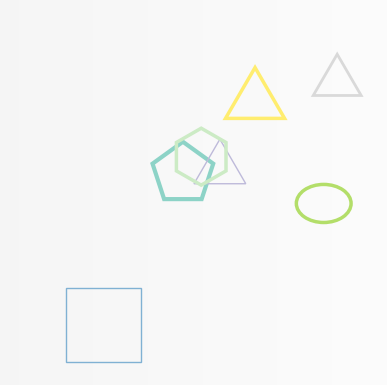[{"shape": "pentagon", "thickness": 3, "radius": 0.41, "center": [0.472, 0.549]}, {"shape": "triangle", "thickness": 1, "radius": 0.39, "center": [0.567, 0.561]}, {"shape": "square", "thickness": 1, "radius": 0.48, "center": [0.267, 0.156]}, {"shape": "oval", "thickness": 2.5, "radius": 0.35, "center": [0.835, 0.472]}, {"shape": "triangle", "thickness": 2, "radius": 0.36, "center": [0.87, 0.788]}, {"shape": "hexagon", "thickness": 2.5, "radius": 0.37, "center": [0.519, 0.593]}, {"shape": "triangle", "thickness": 2.5, "radius": 0.44, "center": [0.658, 0.737]}]